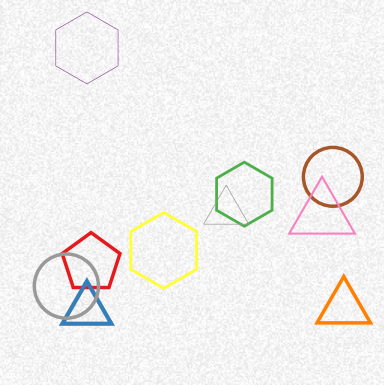[{"shape": "pentagon", "thickness": 2.5, "radius": 0.39, "center": [0.237, 0.317]}, {"shape": "triangle", "thickness": 3, "radius": 0.37, "center": [0.226, 0.196]}, {"shape": "hexagon", "thickness": 2, "radius": 0.42, "center": [0.635, 0.496]}, {"shape": "hexagon", "thickness": 0.5, "radius": 0.47, "center": [0.226, 0.876]}, {"shape": "triangle", "thickness": 2.5, "radius": 0.4, "center": [0.893, 0.201]}, {"shape": "hexagon", "thickness": 2, "radius": 0.49, "center": [0.425, 0.35]}, {"shape": "circle", "thickness": 2.5, "radius": 0.38, "center": [0.864, 0.541]}, {"shape": "triangle", "thickness": 1.5, "radius": 0.49, "center": [0.836, 0.442]}, {"shape": "circle", "thickness": 2.5, "radius": 0.42, "center": [0.172, 0.257]}, {"shape": "triangle", "thickness": 0.5, "radius": 0.34, "center": [0.587, 0.452]}]